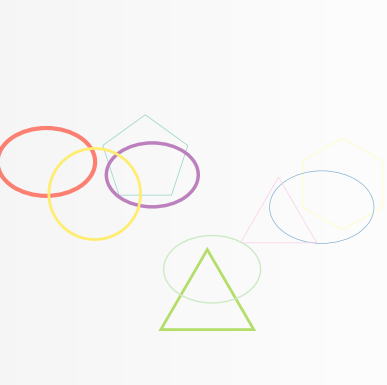[{"shape": "pentagon", "thickness": 0.5, "radius": 0.58, "center": [0.375, 0.587]}, {"shape": "hexagon", "thickness": 0.5, "radius": 0.6, "center": [0.884, 0.522]}, {"shape": "oval", "thickness": 3, "radius": 0.63, "center": [0.12, 0.579]}, {"shape": "oval", "thickness": 0.5, "radius": 0.67, "center": [0.83, 0.462]}, {"shape": "triangle", "thickness": 2, "radius": 0.69, "center": [0.535, 0.213]}, {"shape": "triangle", "thickness": 0.5, "radius": 0.57, "center": [0.719, 0.426]}, {"shape": "oval", "thickness": 2.5, "radius": 0.59, "center": [0.393, 0.546]}, {"shape": "oval", "thickness": 1, "radius": 0.63, "center": [0.547, 0.301]}, {"shape": "circle", "thickness": 2, "radius": 0.59, "center": [0.244, 0.496]}]